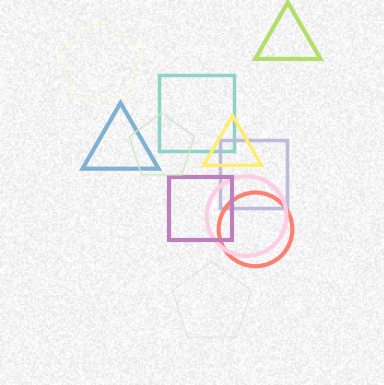[{"shape": "square", "thickness": 2.5, "radius": 0.49, "center": [0.511, 0.706]}, {"shape": "pentagon", "thickness": 0.5, "radius": 0.57, "center": [0.259, 0.832]}, {"shape": "square", "thickness": 2.5, "radius": 0.44, "center": [0.659, 0.548]}, {"shape": "circle", "thickness": 3, "radius": 0.48, "center": [0.664, 0.404]}, {"shape": "triangle", "thickness": 3, "radius": 0.57, "center": [0.313, 0.619]}, {"shape": "triangle", "thickness": 3, "radius": 0.49, "center": [0.748, 0.896]}, {"shape": "circle", "thickness": 3, "radius": 0.52, "center": [0.64, 0.439]}, {"shape": "pentagon", "thickness": 0.5, "radius": 0.54, "center": [0.551, 0.212]}, {"shape": "square", "thickness": 3, "radius": 0.41, "center": [0.52, 0.458]}, {"shape": "pentagon", "thickness": 1, "radius": 0.44, "center": [0.42, 0.618]}, {"shape": "triangle", "thickness": 2.5, "radius": 0.43, "center": [0.604, 0.614]}]